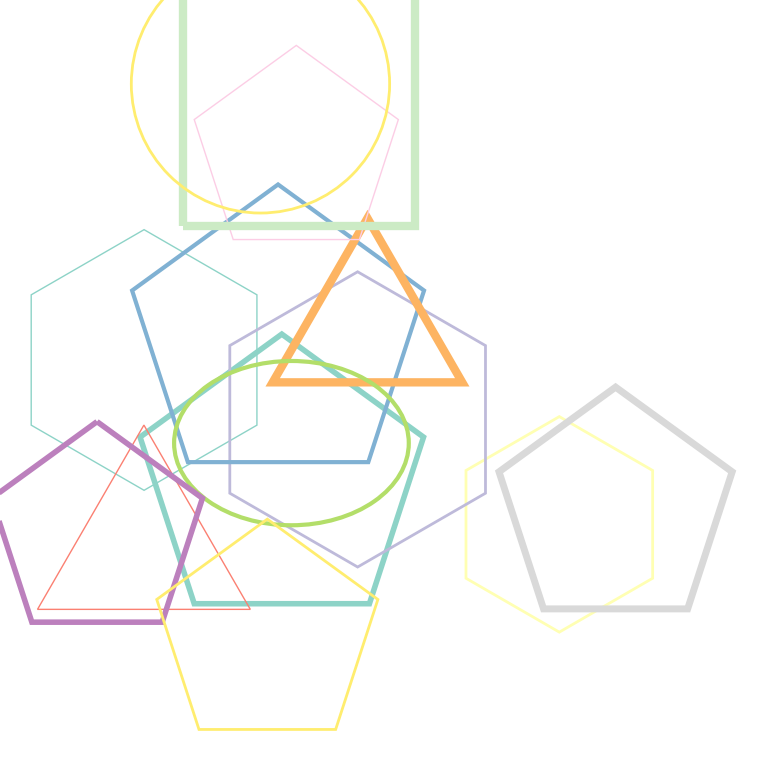[{"shape": "hexagon", "thickness": 0.5, "radius": 0.85, "center": [0.187, 0.532]}, {"shape": "pentagon", "thickness": 2, "radius": 0.97, "center": [0.366, 0.373]}, {"shape": "hexagon", "thickness": 1, "radius": 0.7, "center": [0.726, 0.319]}, {"shape": "hexagon", "thickness": 1, "radius": 0.96, "center": [0.464, 0.455]}, {"shape": "triangle", "thickness": 0.5, "radius": 0.8, "center": [0.187, 0.288]}, {"shape": "pentagon", "thickness": 1.5, "radius": 1.0, "center": [0.361, 0.561]}, {"shape": "triangle", "thickness": 3, "radius": 0.71, "center": [0.477, 0.575]}, {"shape": "oval", "thickness": 1.5, "radius": 0.76, "center": [0.378, 0.425]}, {"shape": "pentagon", "thickness": 0.5, "radius": 0.7, "center": [0.385, 0.802]}, {"shape": "pentagon", "thickness": 2.5, "radius": 0.8, "center": [0.799, 0.338]}, {"shape": "pentagon", "thickness": 2, "radius": 0.72, "center": [0.126, 0.308]}, {"shape": "square", "thickness": 3, "radius": 0.75, "center": [0.389, 0.857]}, {"shape": "pentagon", "thickness": 1, "radius": 0.75, "center": [0.347, 0.175]}, {"shape": "circle", "thickness": 1, "radius": 0.84, "center": [0.338, 0.891]}]